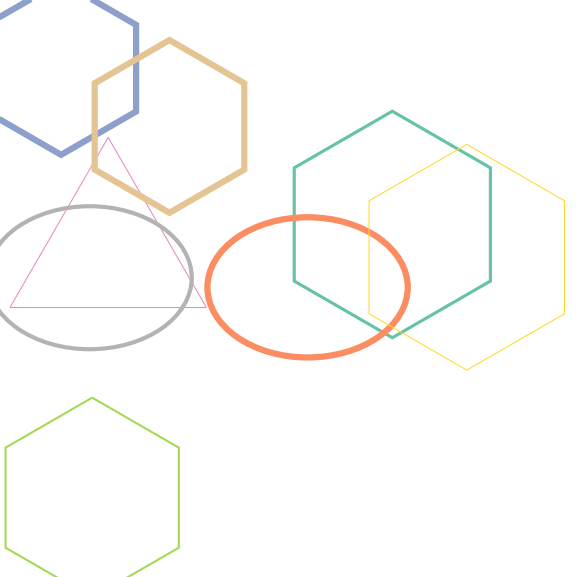[{"shape": "hexagon", "thickness": 1.5, "radius": 0.98, "center": [0.679, 0.61]}, {"shape": "oval", "thickness": 3, "radius": 0.87, "center": [0.533, 0.502]}, {"shape": "hexagon", "thickness": 3, "radius": 0.75, "center": [0.106, 0.881]}, {"shape": "triangle", "thickness": 0.5, "radius": 0.98, "center": [0.187, 0.565]}, {"shape": "hexagon", "thickness": 1, "radius": 0.87, "center": [0.16, 0.137]}, {"shape": "hexagon", "thickness": 0.5, "radius": 0.98, "center": [0.808, 0.554]}, {"shape": "hexagon", "thickness": 3, "radius": 0.75, "center": [0.293, 0.78]}, {"shape": "oval", "thickness": 2, "radius": 0.88, "center": [0.155, 0.518]}]